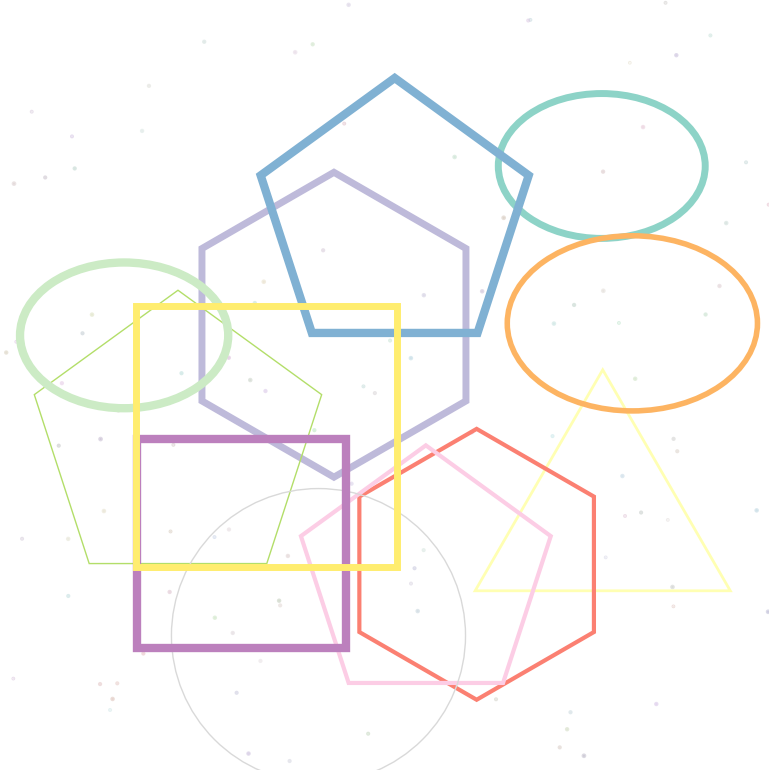[{"shape": "oval", "thickness": 2.5, "radius": 0.67, "center": [0.782, 0.784]}, {"shape": "triangle", "thickness": 1, "radius": 0.96, "center": [0.783, 0.328]}, {"shape": "hexagon", "thickness": 2.5, "radius": 0.99, "center": [0.434, 0.578]}, {"shape": "hexagon", "thickness": 1.5, "radius": 0.88, "center": [0.619, 0.267]}, {"shape": "pentagon", "thickness": 3, "radius": 0.92, "center": [0.513, 0.716]}, {"shape": "oval", "thickness": 2, "radius": 0.81, "center": [0.821, 0.58]}, {"shape": "pentagon", "thickness": 0.5, "radius": 0.98, "center": [0.231, 0.427]}, {"shape": "pentagon", "thickness": 1.5, "radius": 0.85, "center": [0.553, 0.251]}, {"shape": "circle", "thickness": 0.5, "radius": 0.95, "center": [0.414, 0.175]}, {"shape": "square", "thickness": 3, "radius": 0.68, "center": [0.314, 0.294]}, {"shape": "oval", "thickness": 3, "radius": 0.68, "center": [0.161, 0.564]}, {"shape": "square", "thickness": 2.5, "radius": 0.85, "center": [0.346, 0.433]}]